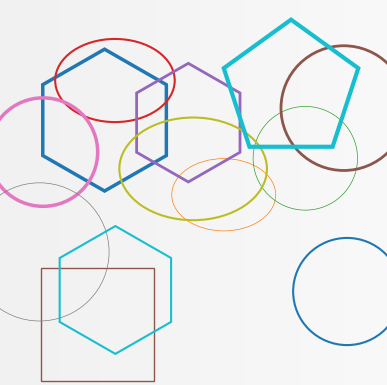[{"shape": "circle", "thickness": 1.5, "radius": 0.7, "center": [0.896, 0.243]}, {"shape": "hexagon", "thickness": 2.5, "radius": 0.92, "center": [0.27, 0.688]}, {"shape": "oval", "thickness": 0.5, "radius": 0.67, "center": [0.577, 0.494]}, {"shape": "circle", "thickness": 0.5, "radius": 0.67, "center": [0.788, 0.589]}, {"shape": "oval", "thickness": 1.5, "radius": 0.77, "center": [0.297, 0.791]}, {"shape": "hexagon", "thickness": 2, "radius": 0.77, "center": [0.486, 0.681]}, {"shape": "circle", "thickness": 2, "radius": 0.81, "center": [0.887, 0.719]}, {"shape": "square", "thickness": 1, "radius": 0.73, "center": [0.251, 0.157]}, {"shape": "circle", "thickness": 2.5, "radius": 0.7, "center": [0.111, 0.605]}, {"shape": "circle", "thickness": 0.5, "radius": 0.9, "center": [0.102, 0.346]}, {"shape": "oval", "thickness": 1.5, "radius": 0.95, "center": [0.498, 0.561]}, {"shape": "pentagon", "thickness": 3, "radius": 0.91, "center": [0.751, 0.766]}, {"shape": "hexagon", "thickness": 1.5, "radius": 0.83, "center": [0.298, 0.247]}]